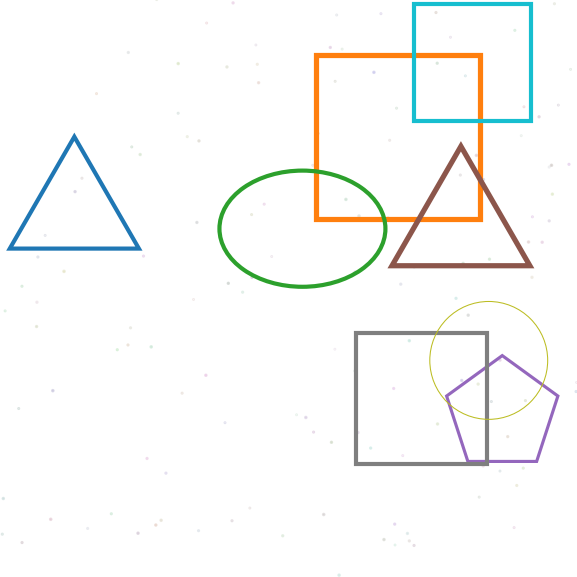[{"shape": "triangle", "thickness": 2, "radius": 0.65, "center": [0.129, 0.633]}, {"shape": "square", "thickness": 2.5, "radius": 0.71, "center": [0.689, 0.762]}, {"shape": "oval", "thickness": 2, "radius": 0.72, "center": [0.524, 0.603]}, {"shape": "pentagon", "thickness": 1.5, "radius": 0.51, "center": [0.87, 0.282]}, {"shape": "triangle", "thickness": 2.5, "radius": 0.69, "center": [0.798, 0.608]}, {"shape": "square", "thickness": 2, "radius": 0.57, "center": [0.73, 0.309]}, {"shape": "circle", "thickness": 0.5, "radius": 0.51, "center": [0.846, 0.375]}, {"shape": "square", "thickness": 2, "radius": 0.5, "center": [0.818, 0.891]}]